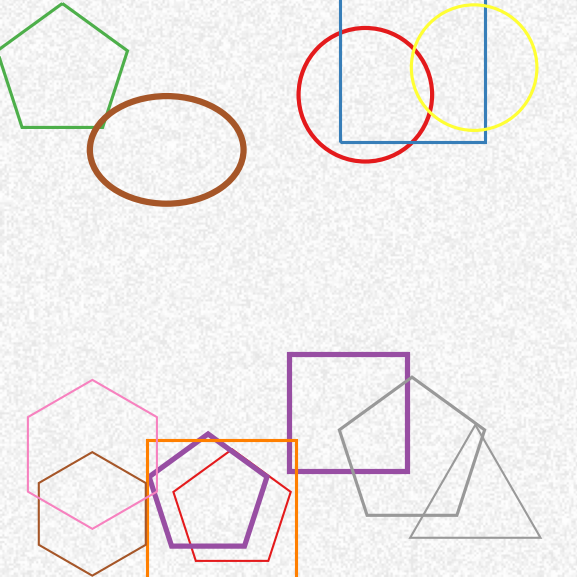[{"shape": "pentagon", "thickness": 1, "radius": 0.53, "center": [0.402, 0.114]}, {"shape": "circle", "thickness": 2, "radius": 0.58, "center": [0.633, 0.835]}, {"shape": "square", "thickness": 1.5, "radius": 0.63, "center": [0.715, 0.879]}, {"shape": "pentagon", "thickness": 1.5, "radius": 0.59, "center": [0.108, 0.874]}, {"shape": "pentagon", "thickness": 2.5, "radius": 0.54, "center": [0.36, 0.14]}, {"shape": "square", "thickness": 2.5, "radius": 0.51, "center": [0.603, 0.285]}, {"shape": "square", "thickness": 1.5, "radius": 0.64, "center": [0.384, 0.109]}, {"shape": "circle", "thickness": 1.5, "radius": 0.54, "center": [0.821, 0.882]}, {"shape": "oval", "thickness": 3, "radius": 0.67, "center": [0.289, 0.74]}, {"shape": "hexagon", "thickness": 1, "radius": 0.53, "center": [0.16, 0.109]}, {"shape": "hexagon", "thickness": 1, "radius": 0.64, "center": [0.16, 0.212]}, {"shape": "pentagon", "thickness": 1.5, "radius": 0.66, "center": [0.713, 0.214]}, {"shape": "triangle", "thickness": 1, "radius": 0.65, "center": [0.823, 0.133]}]